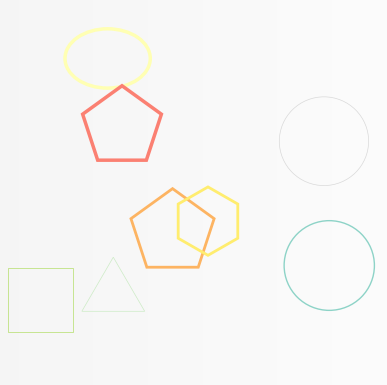[{"shape": "circle", "thickness": 1, "radius": 0.58, "center": [0.85, 0.31]}, {"shape": "oval", "thickness": 2.5, "radius": 0.55, "center": [0.278, 0.848]}, {"shape": "pentagon", "thickness": 2.5, "radius": 0.53, "center": [0.315, 0.67]}, {"shape": "pentagon", "thickness": 2, "radius": 0.56, "center": [0.445, 0.397]}, {"shape": "square", "thickness": 0.5, "radius": 0.42, "center": [0.105, 0.221]}, {"shape": "circle", "thickness": 0.5, "radius": 0.58, "center": [0.836, 0.633]}, {"shape": "triangle", "thickness": 0.5, "radius": 0.47, "center": [0.292, 0.238]}, {"shape": "hexagon", "thickness": 2, "radius": 0.44, "center": [0.537, 0.426]}]